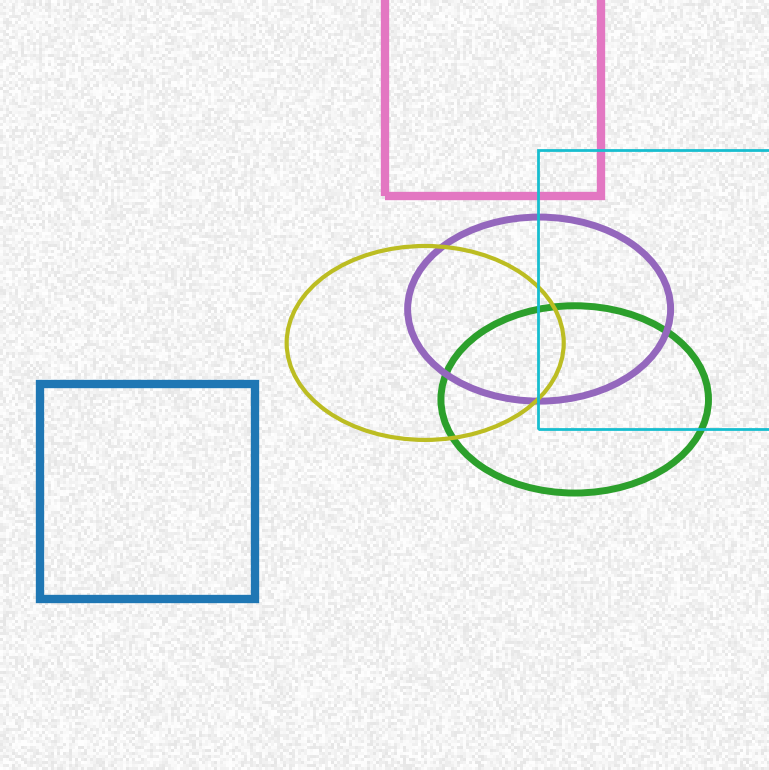[{"shape": "square", "thickness": 3, "radius": 0.7, "center": [0.192, 0.361]}, {"shape": "oval", "thickness": 2.5, "radius": 0.87, "center": [0.746, 0.481]}, {"shape": "oval", "thickness": 2.5, "radius": 0.85, "center": [0.7, 0.599]}, {"shape": "square", "thickness": 3, "radius": 0.7, "center": [0.641, 0.886]}, {"shape": "oval", "thickness": 1.5, "radius": 0.9, "center": [0.552, 0.555]}, {"shape": "square", "thickness": 1, "radius": 0.9, "center": [0.879, 0.624]}]